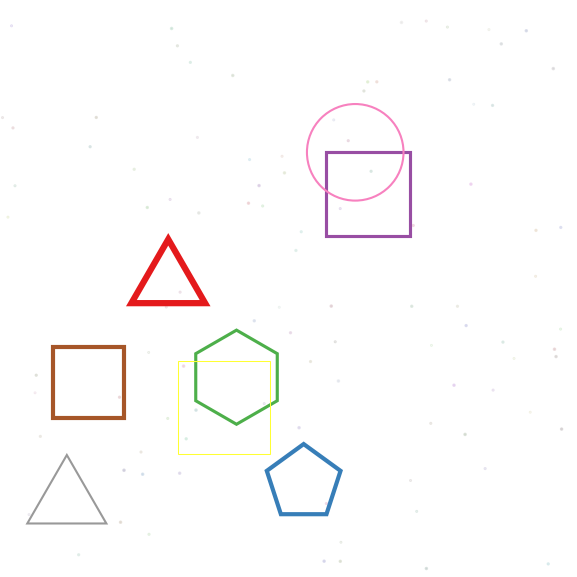[{"shape": "triangle", "thickness": 3, "radius": 0.37, "center": [0.291, 0.511]}, {"shape": "pentagon", "thickness": 2, "radius": 0.34, "center": [0.526, 0.163]}, {"shape": "hexagon", "thickness": 1.5, "radius": 0.41, "center": [0.41, 0.346]}, {"shape": "square", "thickness": 1.5, "radius": 0.36, "center": [0.637, 0.664]}, {"shape": "square", "thickness": 0.5, "radius": 0.4, "center": [0.388, 0.294]}, {"shape": "square", "thickness": 2, "radius": 0.31, "center": [0.154, 0.337]}, {"shape": "circle", "thickness": 1, "radius": 0.42, "center": [0.615, 0.735]}, {"shape": "triangle", "thickness": 1, "radius": 0.4, "center": [0.116, 0.132]}]